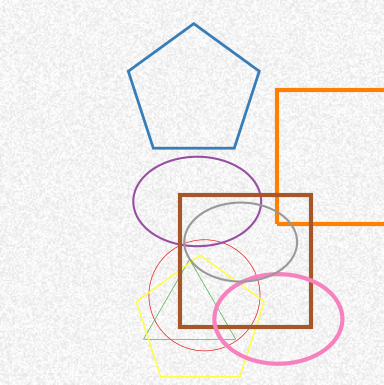[{"shape": "circle", "thickness": 0.5, "radius": 0.72, "center": [0.531, 0.233]}, {"shape": "pentagon", "thickness": 2, "radius": 0.89, "center": [0.503, 0.76]}, {"shape": "triangle", "thickness": 0.5, "radius": 0.69, "center": [0.492, 0.188]}, {"shape": "oval", "thickness": 1.5, "radius": 0.83, "center": [0.512, 0.477]}, {"shape": "square", "thickness": 3, "radius": 0.87, "center": [0.893, 0.593]}, {"shape": "pentagon", "thickness": 1, "radius": 0.87, "center": [0.52, 0.163]}, {"shape": "square", "thickness": 3, "radius": 0.85, "center": [0.637, 0.322]}, {"shape": "oval", "thickness": 3, "radius": 0.83, "center": [0.723, 0.172]}, {"shape": "oval", "thickness": 1.5, "radius": 0.73, "center": [0.625, 0.371]}]